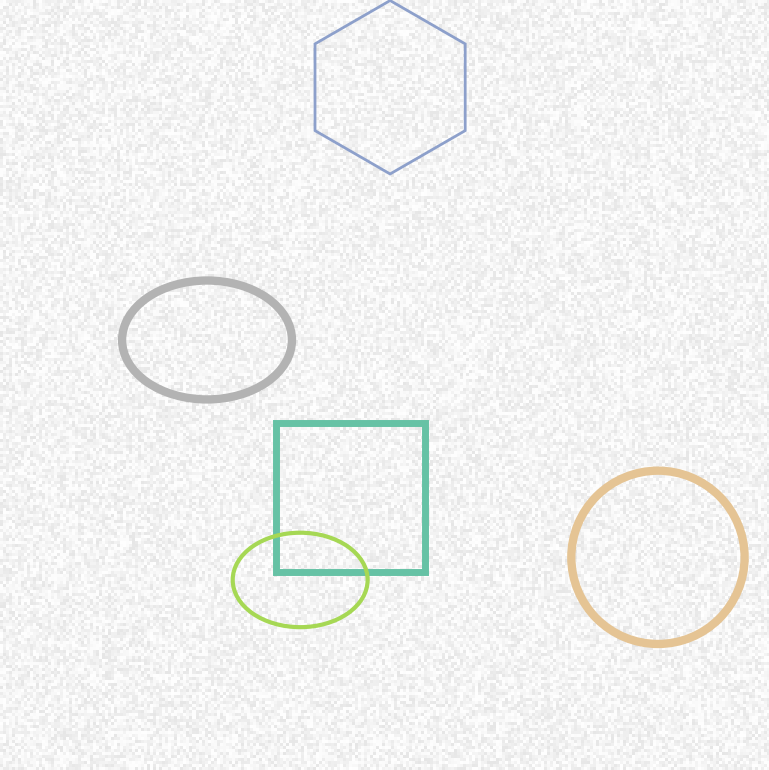[{"shape": "square", "thickness": 2.5, "radius": 0.48, "center": [0.455, 0.354]}, {"shape": "hexagon", "thickness": 1, "radius": 0.56, "center": [0.507, 0.887]}, {"shape": "oval", "thickness": 1.5, "radius": 0.44, "center": [0.39, 0.247]}, {"shape": "circle", "thickness": 3, "radius": 0.56, "center": [0.854, 0.276]}, {"shape": "oval", "thickness": 3, "radius": 0.55, "center": [0.269, 0.558]}]